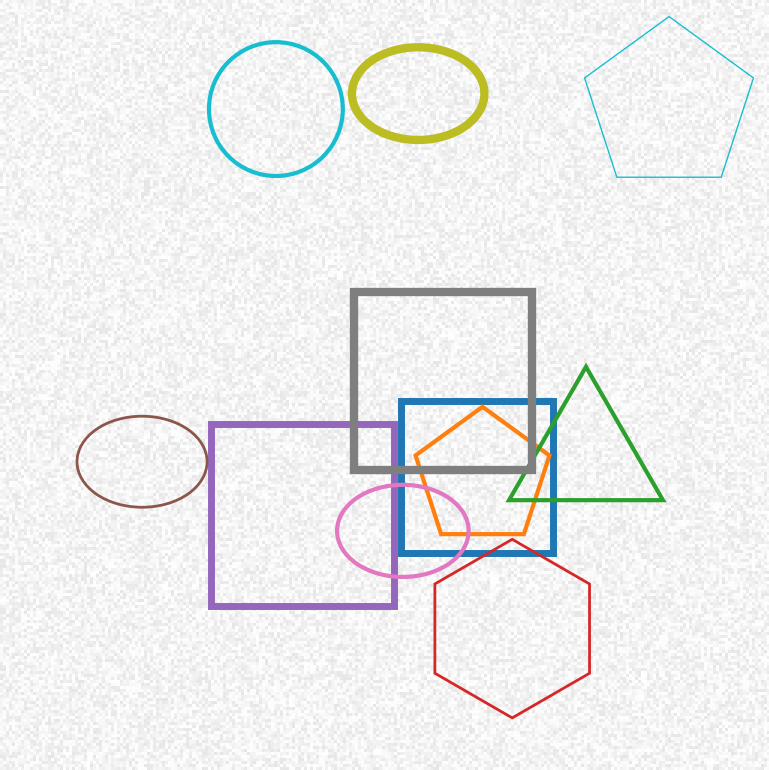[{"shape": "square", "thickness": 2.5, "radius": 0.49, "center": [0.619, 0.381]}, {"shape": "pentagon", "thickness": 1.5, "radius": 0.46, "center": [0.627, 0.38]}, {"shape": "triangle", "thickness": 1.5, "radius": 0.58, "center": [0.761, 0.408]}, {"shape": "hexagon", "thickness": 1, "radius": 0.58, "center": [0.665, 0.184]}, {"shape": "square", "thickness": 2.5, "radius": 0.59, "center": [0.393, 0.331]}, {"shape": "oval", "thickness": 1, "radius": 0.42, "center": [0.184, 0.4]}, {"shape": "oval", "thickness": 1.5, "radius": 0.43, "center": [0.523, 0.311]}, {"shape": "square", "thickness": 3, "radius": 0.58, "center": [0.576, 0.505]}, {"shape": "oval", "thickness": 3, "radius": 0.43, "center": [0.543, 0.878]}, {"shape": "circle", "thickness": 1.5, "radius": 0.43, "center": [0.358, 0.858]}, {"shape": "pentagon", "thickness": 0.5, "radius": 0.58, "center": [0.869, 0.863]}]